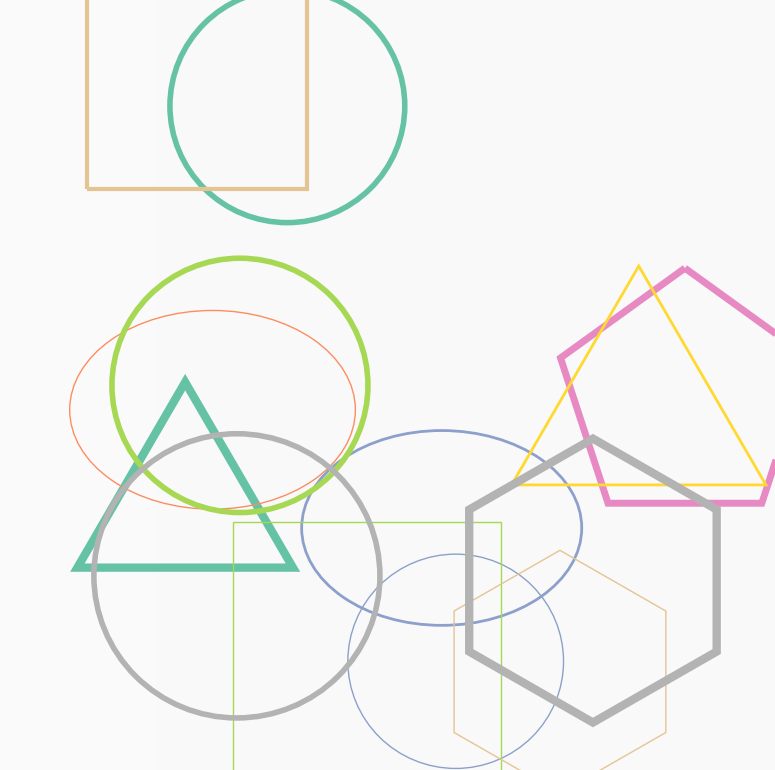[{"shape": "circle", "thickness": 2, "radius": 0.76, "center": [0.371, 0.862]}, {"shape": "triangle", "thickness": 3, "radius": 0.8, "center": [0.239, 0.343]}, {"shape": "oval", "thickness": 0.5, "radius": 0.92, "center": [0.274, 0.468]}, {"shape": "circle", "thickness": 0.5, "radius": 0.7, "center": [0.588, 0.141]}, {"shape": "oval", "thickness": 1, "radius": 0.9, "center": [0.57, 0.314]}, {"shape": "pentagon", "thickness": 2.5, "radius": 0.84, "center": [0.884, 0.483]}, {"shape": "square", "thickness": 0.5, "radius": 0.86, "center": [0.473, 0.149]}, {"shape": "circle", "thickness": 2, "radius": 0.83, "center": [0.31, 0.499]}, {"shape": "triangle", "thickness": 1, "radius": 0.95, "center": [0.824, 0.465]}, {"shape": "hexagon", "thickness": 0.5, "radius": 0.79, "center": [0.723, 0.128]}, {"shape": "square", "thickness": 1.5, "radius": 0.71, "center": [0.254, 0.896]}, {"shape": "hexagon", "thickness": 3, "radius": 0.92, "center": [0.765, 0.246]}, {"shape": "circle", "thickness": 2, "radius": 0.92, "center": [0.306, 0.252]}]